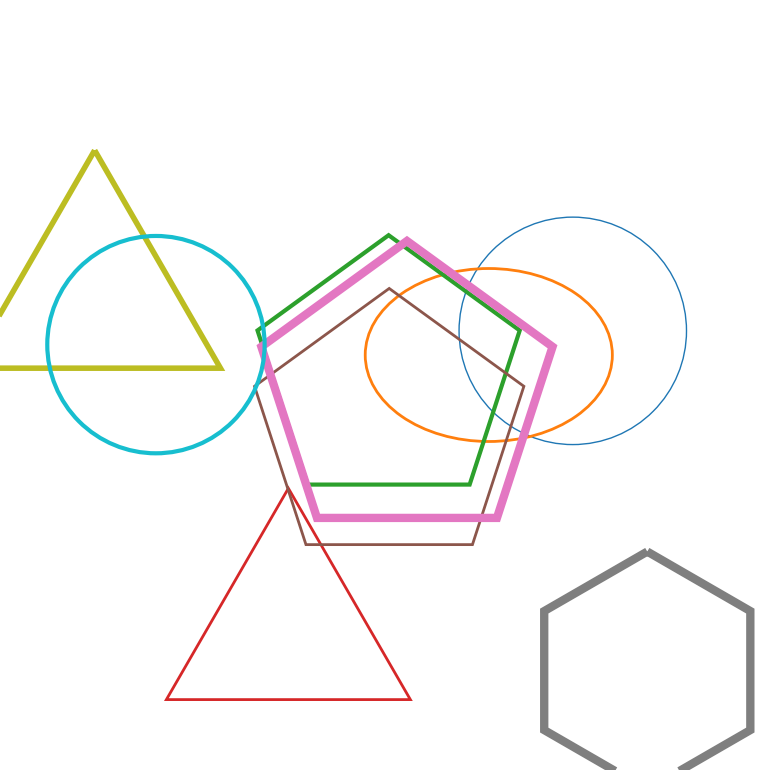[{"shape": "circle", "thickness": 0.5, "radius": 0.74, "center": [0.744, 0.57]}, {"shape": "oval", "thickness": 1, "radius": 0.8, "center": [0.635, 0.539]}, {"shape": "pentagon", "thickness": 1.5, "radius": 0.9, "center": [0.505, 0.516]}, {"shape": "triangle", "thickness": 1, "radius": 0.91, "center": [0.375, 0.183]}, {"shape": "pentagon", "thickness": 1, "radius": 0.92, "center": [0.505, 0.441]}, {"shape": "pentagon", "thickness": 3, "radius": 0.99, "center": [0.529, 0.488]}, {"shape": "hexagon", "thickness": 3, "radius": 0.77, "center": [0.841, 0.129]}, {"shape": "triangle", "thickness": 2, "radius": 0.94, "center": [0.123, 0.616]}, {"shape": "circle", "thickness": 1.5, "radius": 0.71, "center": [0.203, 0.552]}]